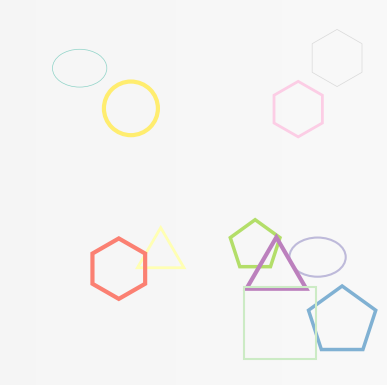[{"shape": "oval", "thickness": 0.5, "radius": 0.35, "center": [0.206, 0.823]}, {"shape": "triangle", "thickness": 2, "radius": 0.35, "center": [0.415, 0.339]}, {"shape": "oval", "thickness": 1.5, "radius": 0.36, "center": [0.82, 0.332]}, {"shape": "hexagon", "thickness": 3, "radius": 0.39, "center": [0.307, 0.302]}, {"shape": "pentagon", "thickness": 2.5, "radius": 0.46, "center": [0.883, 0.166]}, {"shape": "pentagon", "thickness": 2.5, "radius": 0.34, "center": [0.658, 0.362]}, {"shape": "hexagon", "thickness": 2, "radius": 0.36, "center": [0.77, 0.717]}, {"shape": "hexagon", "thickness": 0.5, "radius": 0.37, "center": [0.87, 0.849]}, {"shape": "triangle", "thickness": 3, "radius": 0.45, "center": [0.713, 0.295]}, {"shape": "square", "thickness": 1.5, "radius": 0.46, "center": [0.723, 0.161]}, {"shape": "circle", "thickness": 3, "radius": 0.35, "center": [0.338, 0.719]}]